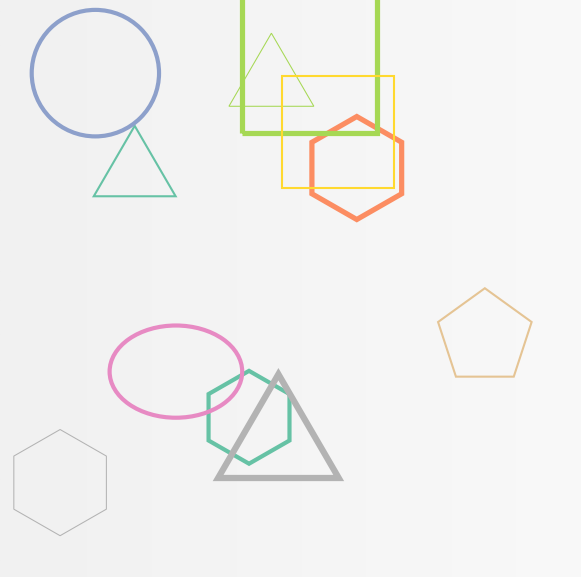[{"shape": "triangle", "thickness": 1, "radius": 0.41, "center": [0.232, 0.7]}, {"shape": "hexagon", "thickness": 2, "radius": 0.4, "center": [0.428, 0.277]}, {"shape": "hexagon", "thickness": 2.5, "radius": 0.45, "center": [0.614, 0.708]}, {"shape": "circle", "thickness": 2, "radius": 0.55, "center": [0.164, 0.872]}, {"shape": "oval", "thickness": 2, "radius": 0.57, "center": [0.303, 0.356]}, {"shape": "square", "thickness": 2.5, "radius": 0.58, "center": [0.532, 0.885]}, {"shape": "triangle", "thickness": 0.5, "radius": 0.42, "center": [0.467, 0.857]}, {"shape": "square", "thickness": 1, "radius": 0.48, "center": [0.581, 0.77]}, {"shape": "pentagon", "thickness": 1, "radius": 0.42, "center": [0.834, 0.415]}, {"shape": "triangle", "thickness": 3, "radius": 0.6, "center": [0.479, 0.231]}, {"shape": "hexagon", "thickness": 0.5, "radius": 0.46, "center": [0.103, 0.163]}]